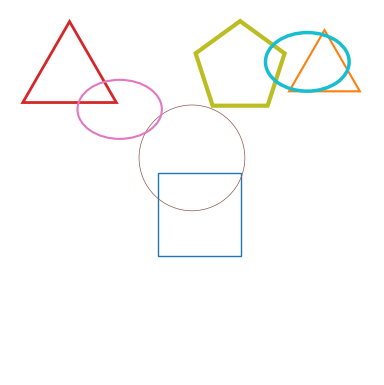[{"shape": "square", "thickness": 1, "radius": 0.54, "center": [0.519, 0.443]}, {"shape": "triangle", "thickness": 1.5, "radius": 0.53, "center": [0.843, 0.816]}, {"shape": "triangle", "thickness": 2, "radius": 0.7, "center": [0.181, 0.804]}, {"shape": "circle", "thickness": 0.5, "radius": 0.69, "center": [0.499, 0.59]}, {"shape": "oval", "thickness": 1.5, "radius": 0.55, "center": [0.311, 0.716]}, {"shape": "pentagon", "thickness": 3, "radius": 0.61, "center": [0.624, 0.824]}, {"shape": "oval", "thickness": 2.5, "radius": 0.54, "center": [0.798, 0.839]}]